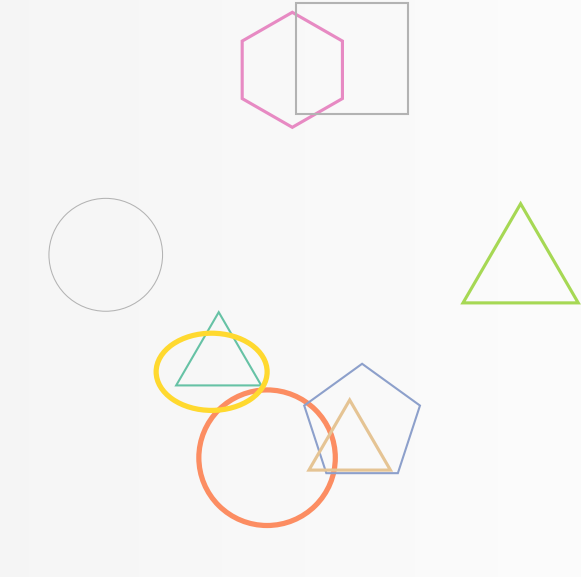[{"shape": "triangle", "thickness": 1, "radius": 0.42, "center": [0.376, 0.374]}, {"shape": "circle", "thickness": 2.5, "radius": 0.59, "center": [0.459, 0.207]}, {"shape": "pentagon", "thickness": 1, "radius": 0.52, "center": [0.623, 0.265]}, {"shape": "hexagon", "thickness": 1.5, "radius": 0.5, "center": [0.503, 0.878]}, {"shape": "triangle", "thickness": 1.5, "radius": 0.57, "center": [0.896, 0.532]}, {"shape": "oval", "thickness": 2.5, "radius": 0.48, "center": [0.364, 0.355]}, {"shape": "triangle", "thickness": 1.5, "radius": 0.4, "center": [0.602, 0.226]}, {"shape": "square", "thickness": 1, "radius": 0.48, "center": [0.605, 0.898]}, {"shape": "circle", "thickness": 0.5, "radius": 0.49, "center": [0.182, 0.558]}]